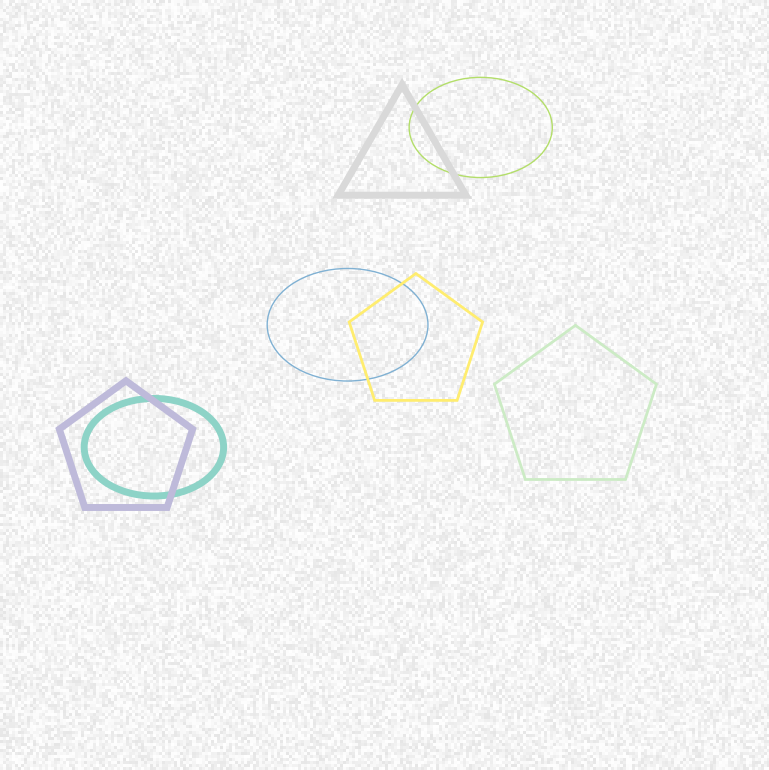[{"shape": "oval", "thickness": 2.5, "radius": 0.45, "center": [0.2, 0.419]}, {"shape": "pentagon", "thickness": 2.5, "radius": 0.45, "center": [0.164, 0.415]}, {"shape": "oval", "thickness": 0.5, "radius": 0.52, "center": [0.451, 0.578]}, {"shape": "oval", "thickness": 0.5, "radius": 0.46, "center": [0.624, 0.834]}, {"shape": "triangle", "thickness": 2.5, "radius": 0.48, "center": [0.522, 0.794]}, {"shape": "pentagon", "thickness": 1, "radius": 0.55, "center": [0.747, 0.467]}, {"shape": "pentagon", "thickness": 1, "radius": 0.46, "center": [0.54, 0.554]}]